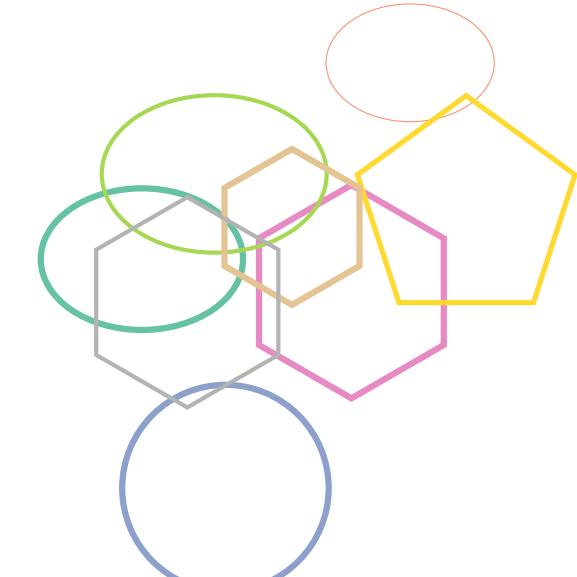[{"shape": "oval", "thickness": 3, "radius": 0.88, "center": [0.246, 0.55]}, {"shape": "oval", "thickness": 0.5, "radius": 0.73, "center": [0.71, 0.89]}, {"shape": "circle", "thickness": 3, "radius": 0.89, "center": [0.39, 0.154]}, {"shape": "hexagon", "thickness": 3, "radius": 0.92, "center": [0.608, 0.494]}, {"shape": "oval", "thickness": 2, "radius": 0.97, "center": [0.371, 0.698]}, {"shape": "pentagon", "thickness": 2.5, "radius": 0.99, "center": [0.807, 0.635]}, {"shape": "hexagon", "thickness": 3, "radius": 0.68, "center": [0.506, 0.606]}, {"shape": "hexagon", "thickness": 2, "radius": 0.91, "center": [0.324, 0.476]}]